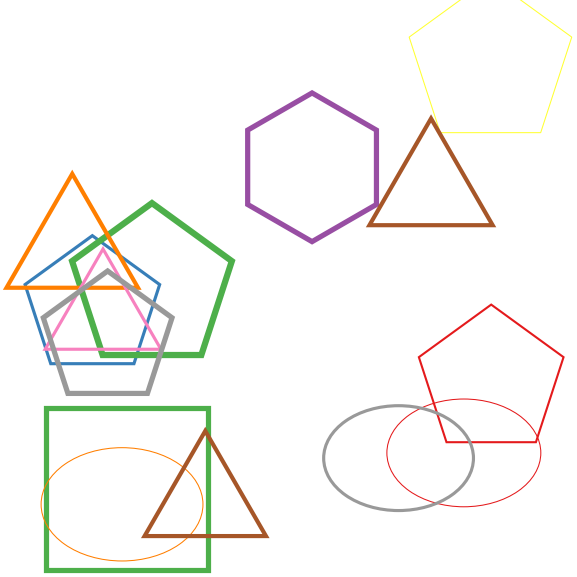[{"shape": "oval", "thickness": 0.5, "radius": 0.67, "center": [0.803, 0.215]}, {"shape": "pentagon", "thickness": 1, "radius": 0.66, "center": [0.851, 0.34]}, {"shape": "pentagon", "thickness": 1.5, "radius": 0.61, "center": [0.16, 0.469]}, {"shape": "square", "thickness": 2.5, "radius": 0.7, "center": [0.22, 0.153]}, {"shape": "pentagon", "thickness": 3, "radius": 0.73, "center": [0.263, 0.502]}, {"shape": "hexagon", "thickness": 2.5, "radius": 0.64, "center": [0.54, 0.709]}, {"shape": "oval", "thickness": 0.5, "radius": 0.7, "center": [0.211, 0.126]}, {"shape": "triangle", "thickness": 2, "radius": 0.66, "center": [0.125, 0.567]}, {"shape": "pentagon", "thickness": 0.5, "radius": 0.74, "center": [0.849, 0.889]}, {"shape": "triangle", "thickness": 2, "radius": 0.62, "center": [0.746, 0.671]}, {"shape": "triangle", "thickness": 2, "radius": 0.61, "center": [0.355, 0.132]}, {"shape": "triangle", "thickness": 1.5, "radius": 0.58, "center": [0.178, 0.452]}, {"shape": "pentagon", "thickness": 2.5, "radius": 0.59, "center": [0.186, 0.413]}, {"shape": "oval", "thickness": 1.5, "radius": 0.65, "center": [0.69, 0.206]}]